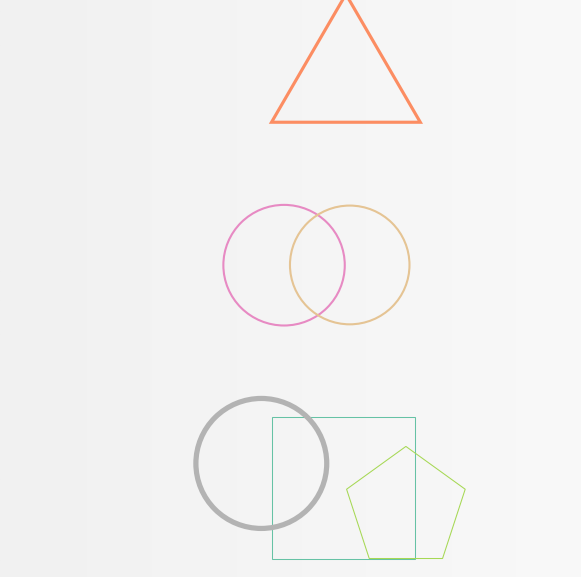[{"shape": "square", "thickness": 0.5, "radius": 0.61, "center": [0.591, 0.154]}, {"shape": "triangle", "thickness": 1.5, "radius": 0.74, "center": [0.595, 0.861]}, {"shape": "circle", "thickness": 1, "radius": 0.52, "center": [0.489, 0.54]}, {"shape": "pentagon", "thickness": 0.5, "radius": 0.54, "center": [0.698, 0.119]}, {"shape": "circle", "thickness": 1, "radius": 0.51, "center": [0.602, 0.54]}, {"shape": "circle", "thickness": 2.5, "radius": 0.56, "center": [0.45, 0.197]}]